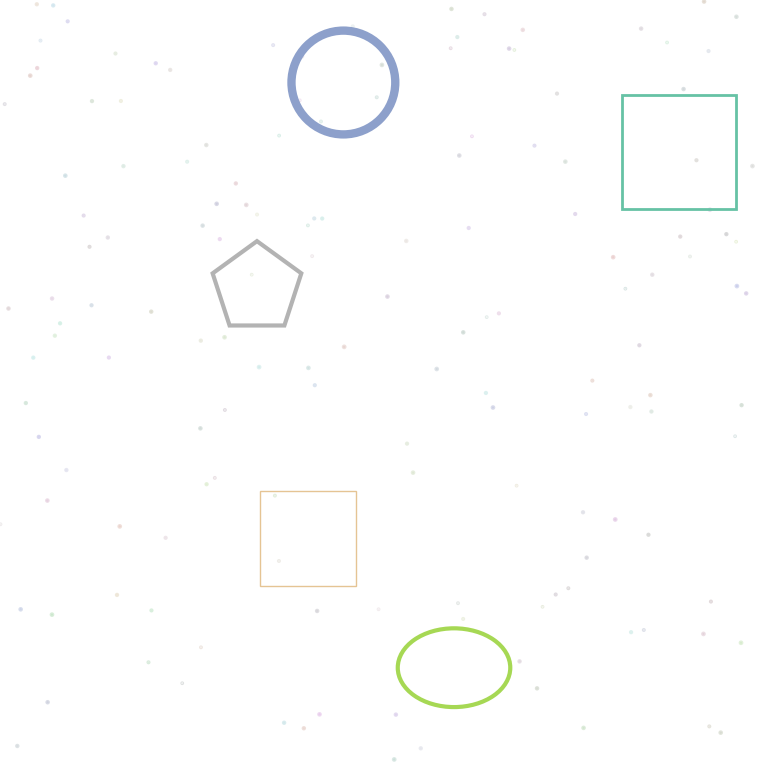[{"shape": "square", "thickness": 1, "radius": 0.37, "center": [0.882, 0.802]}, {"shape": "circle", "thickness": 3, "radius": 0.34, "center": [0.446, 0.893]}, {"shape": "oval", "thickness": 1.5, "radius": 0.37, "center": [0.59, 0.133]}, {"shape": "square", "thickness": 0.5, "radius": 0.31, "center": [0.4, 0.301]}, {"shape": "pentagon", "thickness": 1.5, "radius": 0.3, "center": [0.334, 0.626]}]